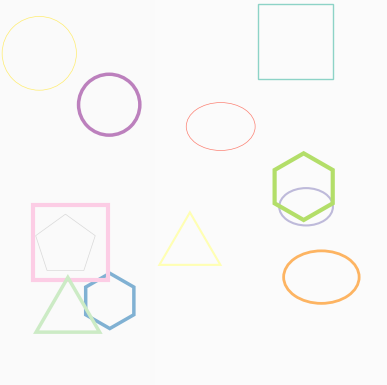[{"shape": "square", "thickness": 1, "radius": 0.48, "center": [0.763, 0.892]}, {"shape": "triangle", "thickness": 1.5, "radius": 0.45, "center": [0.49, 0.357]}, {"shape": "oval", "thickness": 1.5, "radius": 0.35, "center": [0.79, 0.463]}, {"shape": "oval", "thickness": 0.5, "radius": 0.44, "center": [0.57, 0.671]}, {"shape": "hexagon", "thickness": 2.5, "radius": 0.36, "center": [0.283, 0.218]}, {"shape": "oval", "thickness": 2, "radius": 0.49, "center": [0.829, 0.28]}, {"shape": "hexagon", "thickness": 3, "radius": 0.43, "center": [0.784, 0.515]}, {"shape": "square", "thickness": 3, "radius": 0.48, "center": [0.182, 0.371]}, {"shape": "pentagon", "thickness": 0.5, "radius": 0.4, "center": [0.169, 0.363]}, {"shape": "circle", "thickness": 2.5, "radius": 0.4, "center": [0.282, 0.728]}, {"shape": "triangle", "thickness": 2.5, "radius": 0.47, "center": [0.175, 0.185]}, {"shape": "circle", "thickness": 0.5, "radius": 0.48, "center": [0.101, 0.861]}]